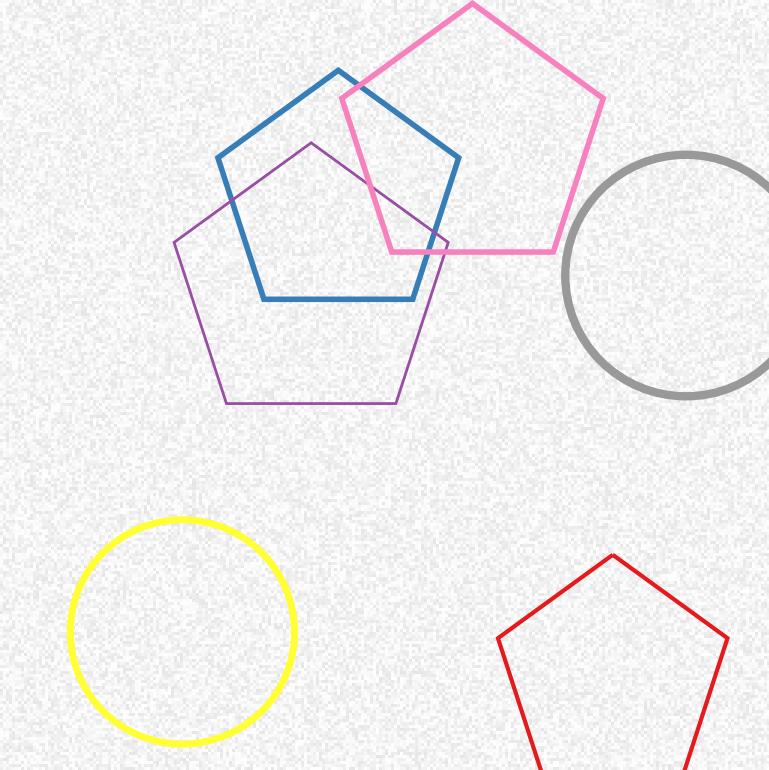[{"shape": "pentagon", "thickness": 1.5, "radius": 0.78, "center": [0.796, 0.123]}, {"shape": "pentagon", "thickness": 2, "radius": 0.82, "center": [0.439, 0.744]}, {"shape": "pentagon", "thickness": 1, "radius": 0.94, "center": [0.404, 0.627]}, {"shape": "circle", "thickness": 2.5, "radius": 0.73, "center": [0.237, 0.179]}, {"shape": "pentagon", "thickness": 2, "radius": 0.89, "center": [0.614, 0.817]}, {"shape": "circle", "thickness": 3, "radius": 0.78, "center": [0.891, 0.642]}]